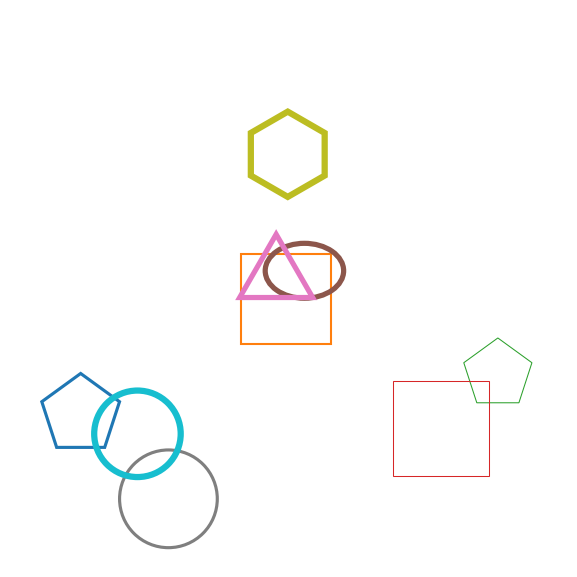[{"shape": "pentagon", "thickness": 1.5, "radius": 0.35, "center": [0.14, 0.282]}, {"shape": "square", "thickness": 1, "radius": 0.39, "center": [0.495, 0.481]}, {"shape": "pentagon", "thickness": 0.5, "radius": 0.31, "center": [0.862, 0.352]}, {"shape": "square", "thickness": 0.5, "radius": 0.41, "center": [0.763, 0.257]}, {"shape": "oval", "thickness": 2.5, "radius": 0.34, "center": [0.527, 0.53]}, {"shape": "triangle", "thickness": 2.5, "radius": 0.36, "center": [0.478, 0.52]}, {"shape": "circle", "thickness": 1.5, "radius": 0.42, "center": [0.292, 0.135]}, {"shape": "hexagon", "thickness": 3, "radius": 0.37, "center": [0.498, 0.732]}, {"shape": "circle", "thickness": 3, "radius": 0.37, "center": [0.238, 0.248]}]